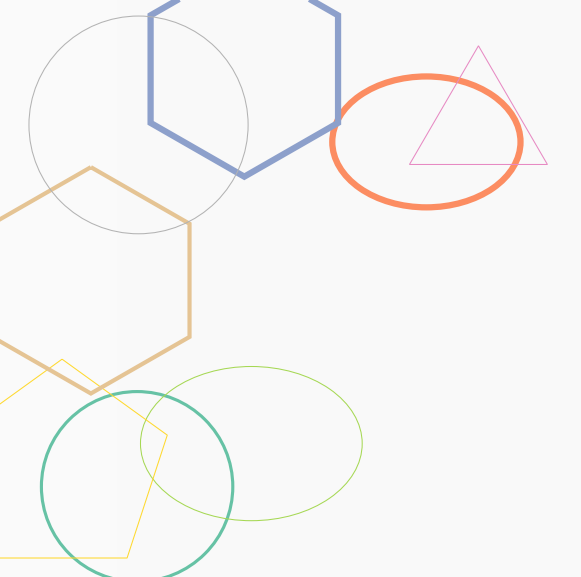[{"shape": "circle", "thickness": 1.5, "radius": 0.82, "center": [0.236, 0.156]}, {"shape": "oval", "thickness": 3, "radius": 0.81, "center": [0.734, 0.753]}, {"shape": "hexagon", "thickness": 3, "radius": 0.93, "center": [0.42, 0.879]}, {"shape": "triangle", "thickness": 0.5, "radius": 0.69, "center": [0.823, 0.783]}, {"shape": "oval", "thickness": 0.5, "radius": 0.95, "center": [0.432, 0.231]}, {"shape": "pentagon", "thickness": 0.5, "radius": 0.95, "center": [0.107, 0.187]}, {"shape": "hexagon", "thickness": 2, "radius": 0.98, "center": [0.156, 0.514]}, {"shape": "circle", "thickness": 0.5, "radius": 0.94, "center": [0.238, 0.783]}]